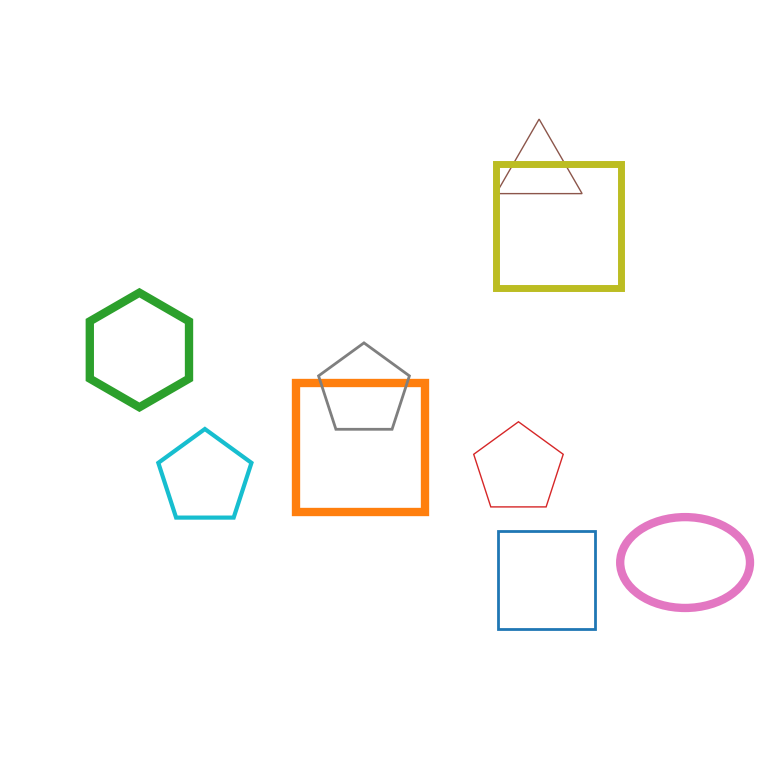[{"shape": "square", "thickness": 1, "radius": 0.32, "center": [0.71, 0.247]}, {"shape": "square", "thickness": 3, "radius": 0.42, "center": [0.468, 0.419]}, {"shape": "hexagon", "thickness": 3, "radius": 0.37, "center": [0.181, 0.545]}, {"shape": "pentagon", "thickness": 0.5, "radius": 0.31, "center": [0.673, 0.391]}, {"shape": "triangle", "thickness": 0.5, "radius": 0.32, "center": [0.7, 0.781]}, {"shape": "oval", "thickness": 3, "radius": 0.42, "center": [0.89, 0.269]}, {"shape": "pentagon", "thickness": 1, "radius": 0.31, "center": [0.473, 0.493]}, {"shape": "square", "thickness": 2.5, "radius": 0.41, "center": [0.726, 0.707]}, {"shape": "pentagon", "thickness": 1.5, "radius": 0.32, "center": [0.266, 0.379]}]